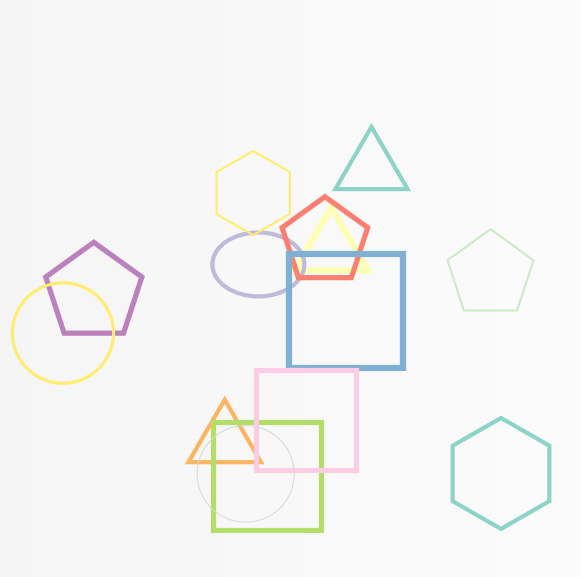[{"shape": "hexagon", "thickness": 2, "radius": 0.48, "center": [0.862, 0.179]}, {"shape": "triangle", "thickness": 2, "radius": 0.36, "center": [0.639, 0.708]}, {"shape": "triangle", "thickness": 3, "radius": 0.36, "center": [0.57, 0.567]}, {"shape": "oval", "thickness": 2, "radius": 0.4, "center": [0.444, 0.541]}, {"shape": "pentagon", "thickness": 2.5, "radius": 0.39, "center": [0.559, 0.581]}, {"shape": "square", "thickness": 3, "radius": 0.49, "center": [0.596, 0.46]}, {"shape": "triangle", "thickness": 2, "radius": 0.36, "center": [0.387, 0.235]}, {"shape": "square", "thickness": 2.5, "radius": 0.46, "center": [0.459, 0.175]}, {"shape": "square", "thickness": 2.5, "radius": 0.43, "center": [0.527, 0.272]}, {"shape": "circle", "thickness": 0.5, "radius": 0.42, "center": [0.423, 0.179]}, {"shape": "pentagon", "thickness": 2.5, "radius": 0.43, "center": [0.161, 0.493]}, {"shape": "pentagon", "thickness": 1, "radius": 0.39, "center": [0.844, 0.524]}, {"shape": "hexagon", "thickness": 1, "radius": 0.36, "center": [0.436, 0.665]}, {"shape": "circle", "thickness": 1.5, "radius": 0.43, "center": [0.108, 0.422]}]